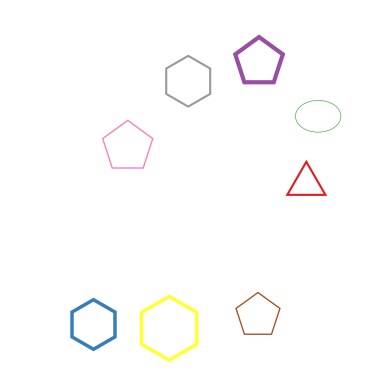[{"shape": "triangle", "thickness": 1.5, "radius": 0.29, "center": [0.796, 0.523]}, {"shape": "hexagon", "thickness": 2.5, "radius": 0.32, "center": [0.243, 0.157]}, {"shape": "oval", "thickness": 0.5, "radius": 0.29, "center": [0.826, 0.698]}, {"shape": "pentagon", "thickness": 3, "radius": 0.32, "center": [0.673, 0.839]}, {"shape": "hexagon", "thickness": 2.5, "radius": 0.41, "center": [0.439, 0.147]}, {"shape": "pentagon", "thickness": 1, "radius": 0.3, "center": [0.67, 0.18]}, {"shape": "pentagon", "thickness": 1, "radius": 0.34, "center": [0.332, 0.619]}, {"shape": "hexagon", "thickness": 1.5, "radius": 0.33, "center": [0.489, 0.789]}]